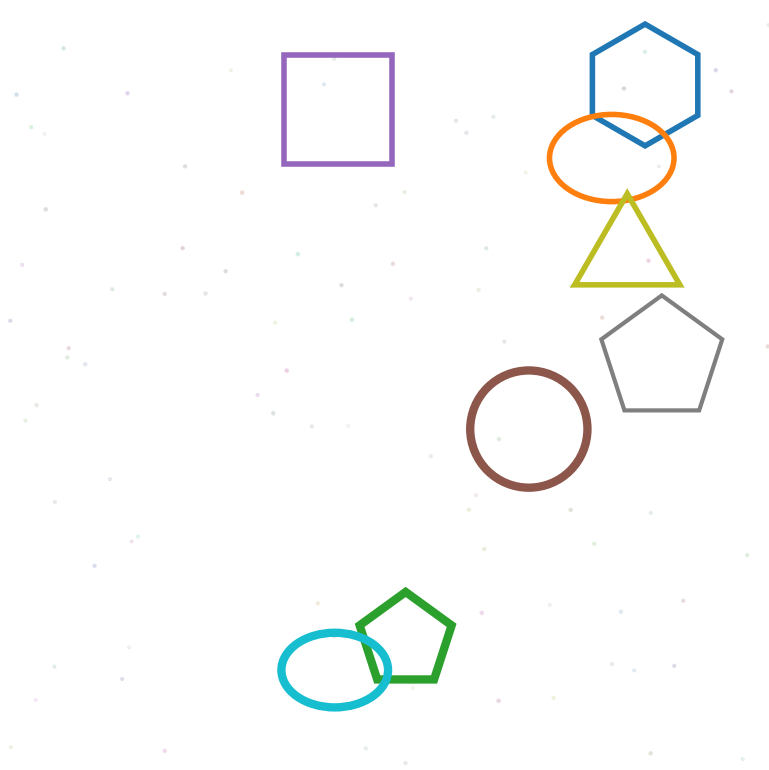[{"shape": "hexagon", "thickness": 2, "radius": 0.4, "center": [0.838, 0.89]}, {"shape": "oval", "thickness": 2, "radius": 0.4, "center": [0.794, 0.795]}, {"shape": "pentagon", "thickness": 3, "radius": 0.31, "center": [0.527, 0.168]}, {"shape": "square", "thickness": 2, "radius": 0.35, "center": [0.439, 0.858]}, {"shape": "circle", "thickness": 3, "radius": 0.38, "center": [0.687, 0.443]}, {"shape": "pentagon", "thickness": 1.5, "radius": 0.41, "center": [0.859, 0.534]}, {"shape": "triangle", "thickness": 2, "radius": 0.39, "center": [0.815, 0.67]}, {"shape": "oval", "thickness": 3, "radius": 0.35, "center": [0.435, 0.13]}]